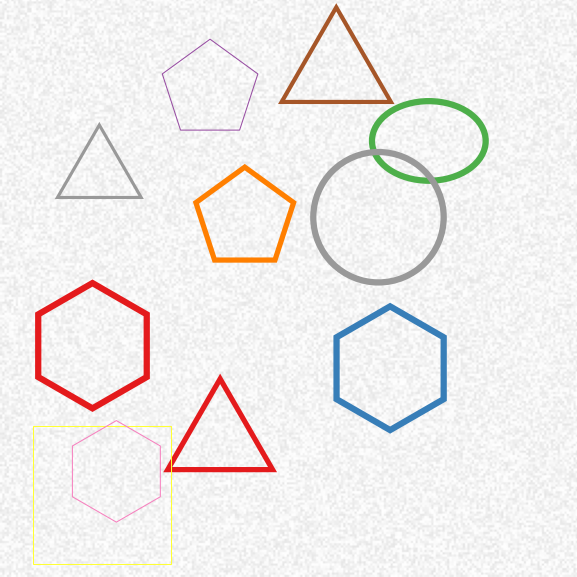[{"shape": "triangle", "thickness": 2.5, "radius": 0.52, "center": [0.381, 0.238]}, {"shape": "hexagon", "thickness": 3, "radius": 0.54, "center": [0.16, 0.4]}, {"shape": "hexagon", "thickness": 3, "radius": 0.54, "center": [0.676, 0.362]}, {"shape": "oval", "thickness": 3, "radius": 0.49, "center": [0.743, 0.755]}, {"shape": "pentagon", "thickness": 0.5, "radius": 0.44, "center": [0.364, 0.844]}, {"shape": "pentagon", "thickness": 2.5, "radius": 0.44, "center": [0.424, 0.621]}, {"shape": "square", "thickness": 0.5, "radius": 0.6, "center": [0.176, 0.142]}, {"shape": "triangle", "thickness": 2, "radius": 0.55, "center": [0.582, 0.877]}, {"shape": "hexagon", "thickness": 0.5, "radius": 0.44, "center": [0.202, 0.183]}, {"shape": "triangle", "thickness": 1.5, "radius": 0.42, "center": [0.172, 0.699]}, {"shape": "circle", "thickness": 3, "radius": 0.56, "center": [0.655, 0.623]}]